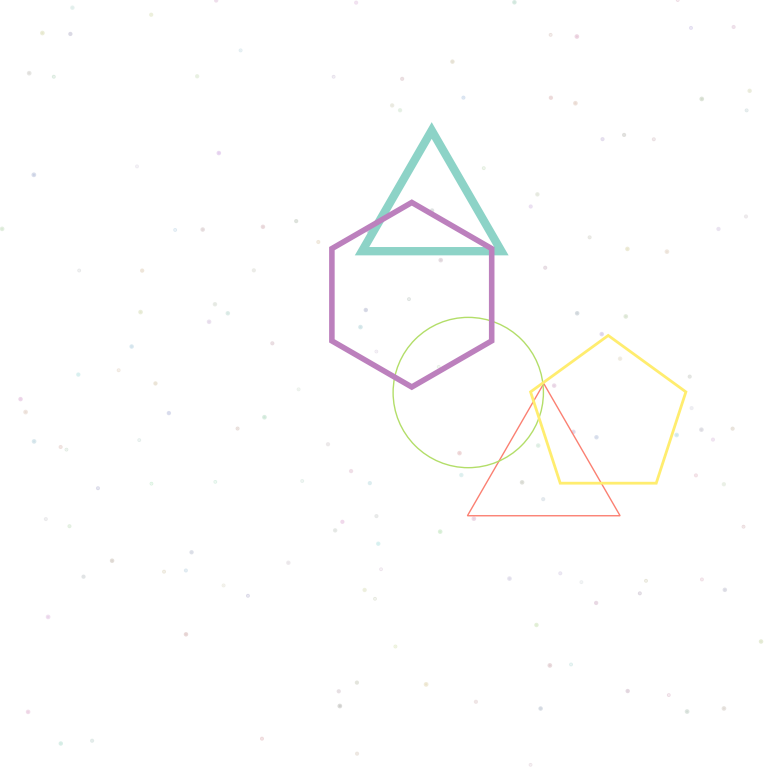[{"shape": "triangle", "thickness": 3, "radius": 0.52, "center": [0.561, 0.726]}, {"shape": "triangle", "thickness": 0.5, "radius": 0.57, "center": [0.706, 0.387]}, {"shape": "circle", "thickness": 0.5, "radius": 0.49, "center": [0.608, 0.49]}, {"shape": "hexagon", "thickness": 2, "radius": 0.6, "center": [0.535, 0.617]}, {"shape": "pentagon", "thickness": 1, "radius": 0.53, "center": [0.79, 0.458]}]